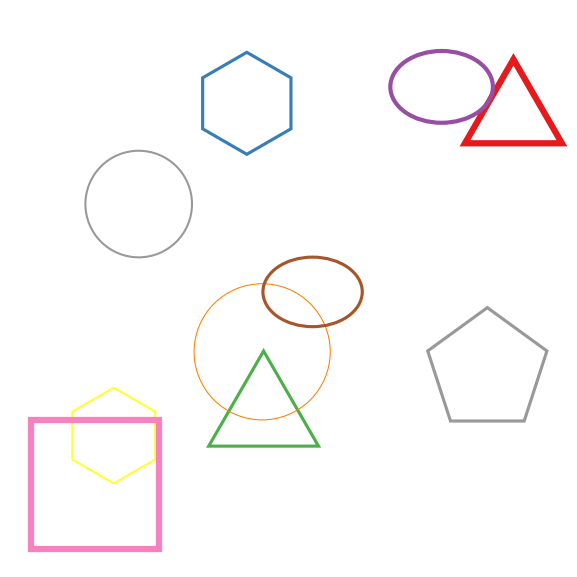[{"shape": "triangle", "thickness": 3, "radius": 0.48, "center": [0.889, 0.799]}, {"shape": "hexagon", "thickness": 1.5, "radius": 0.44, "center": [0.427, 0.82]}, {"shape": "triangle", "thickness": 1.5, "radius": 0.55, "center": [0.456, 0.282]}, {"shape": "oval", "thickness": 2, "radius": 0.44, "center": [0.765, 0.849]}, {"shape": "circle", "thickness": 0.5, "radius": 0.59, "center": [0.454, 0.39]}, {"shape": "hexagon", "thickness": 1, "radius": 0.41, "center": [0.197, 0.245]}, {"shape": "oval", "thickness": 1.5, "radius": 0.43, "center": [0.541, 0.494]}, {"shape": "square", "thickness": 3, "radius": 0.56, "center": [0.165, 0.16]}, {"shape": "circle", "thickness": 1, "radius": 0.46, "center": [0.24, 0.646]}, {"shape": "pentagon", "thickness": 1.5, "radius": 0.54, "center": [0.844, 0.358]}]